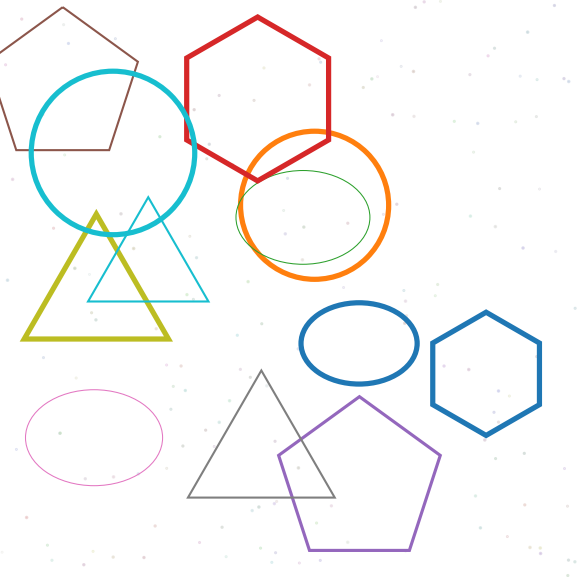[{"shape": "oval", "thickness": 2.5, "radius": 0.5, "center": [0.622, 0.404]}, {"shape": "hexagon", "thickness": 2.5, "radius": 0.53, "center": [0.842, 0.352]}, {"shape": "circle", "thickness": 2.5, "radius": 0.64, "center": [0.545, 0.644]}, {"shape": "oval", "thickness": 0.5, "radius": 0.58, "center": [0.525, 0.623]}, {"shape": "hexagon", "thickness": 2.5, "radius": 0.71, "center": [0.446, 0.828]}, {"shape": "pentagon", "thickness": 1.5, "radius": 0.74, "center": [0.622, 0.165]}, {"shape": "pentagon", "thickness": 1, "radius": 0.68, "center": [0.109, 0.85]}, {"shape": "oval", "thickness": 0.5, "radius": 0.59, "center": [0.163, 0.241]}, {"shape": "triangle", "thickness": 1, "radius": 0.73, "center": [0.453, 0.211]}, {"shape": "triangle", "thickness": 2.5, "radius": 0.72, "center": [0.167, 0.484]}, {"shape": "triangle", "thickness": 1, "radius": 0.6, "center": [0.257, 0.537]}, {"shape": "circle", "thickness": 2.5, "radius": 0.71, "center": [0.196, 0.734]}]